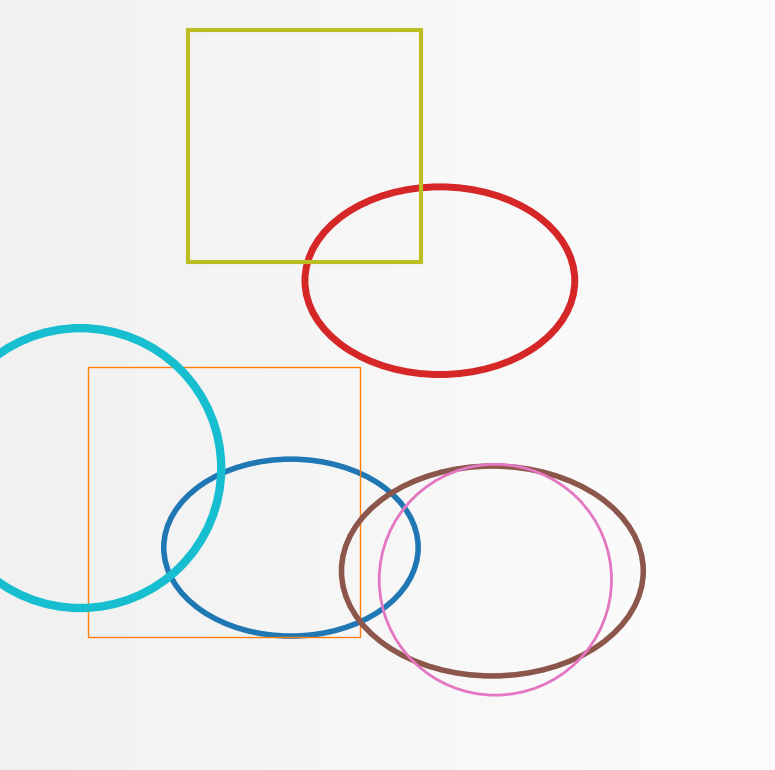[{"shape": "oval", "thickness": 2, "radius": 0.82, "center": [0.375, 0.289]}, {"shape": "square", "thickness": 0.5, "radius": 0.88, "center": [0.289, 0.348]}, {"shape": "oval", "thickness": 2.5, "radius": 0.87, "center": [0.568, 0.635]}, {"shape": "oval", "thickness": 2, "radius": 0.97, "center": [0.635, 0.258]}, {"shape": "circle", "thickness": 1, "radius": 0.75, "center": [0.639, 0.247]}, {"shape": "square", "thickness": 1.5, "radius": 0.75, "center": [0.393, 0.811]}, {"shape": "circle", "thickness": 3, "radius": 0.91, "center": [0.104, 0.392]}]